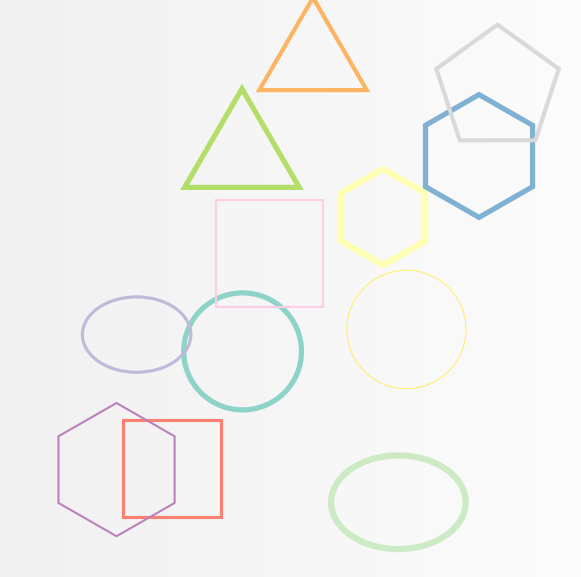[{"shape": "circle", "thickness": 2.5, "radius": 0.51, "center": [0.417, 0.391]}, {"shape": "hexagon", "thickness": 3, "radius": 0.42, "center": [0.659, 0.623]}, {"shape": "oval", "thickness": 1.5, "radius": 0.47, "center": [0.235, 0.42]}, {"shape": "square", "thickness": 1.5, "radius": 0.42, "center": [0.296, 0.188]}, {"shape": "hexagon", "thickness": 2.5, "radius": 0.53, "center": [0.824, 0.729]}, {"shape": "triangle", "thickness": 2, "radius": 0.53, "center": [0.539, 0.896]}, {"shape": "triangle", "thickness": 2.5, "radius": 0.57, "center": [0.416, 0.732]}, {"shape": "square", "thickness": 1, "radius": 0.46, "center": [0.464, 0.56]}, {"shape": "pentagon", "thickness": 2, "radius": 0.55, "center": [0.856, 0.846]}, {"shape": "hexagon", "thickness": 1, "radius": 0.58, "center": [0.2, 0.186]}, {"shape": "oval", "thickness": 3, "radius": 0.58, "center": [0.685, 0.129]}, {"shape": "circle", "thickness": 0.5, "radius": 0.51, "center": [0.699, 0.429]}]